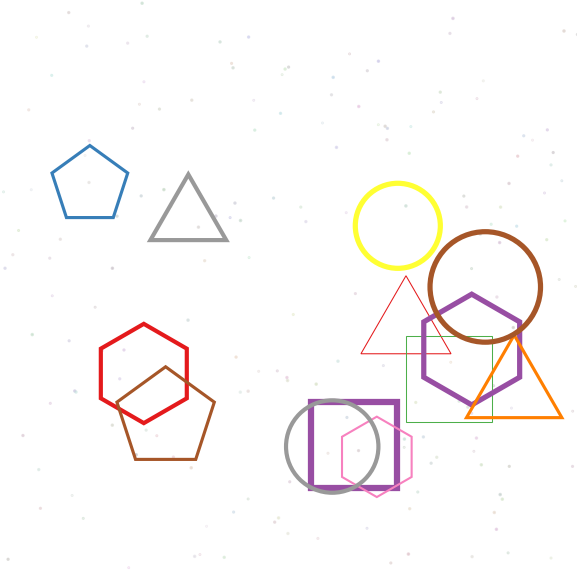[{"shape": "triangle", "thickness": 0.5, "radius": 0.45, "center": [0.703, 0.432]}, {"shape": "hexagon", "thickness": 2, "radius": 0.43, "center": [0.249, 0.352]}, {"shape": "pentagon", "thickness": 1.5, "radius": 0.34, "center": [0.156, 0.678]}, {"shape": "square", "thickness": 0.5, "radius": 0.37, "center": [0.777, 0.343]}, {"shape": "hexagon", "thickness": 2.5, "radius": 0.48, "center": [0.817, 0.394]}, {"shape": "square", "thickness": 3, "radius": 0.37, "center": [0.613, 0.228]}, {"shape": "triangle", "thickness": 1.5, "radius": 0.48, "center": [0.89, 0.324]}, {"shape": "circle", "thickness": 2.5, "radius": 0.37, "center": [0.689, 0.608]}, {"shape": "circle", "thickness": 2.5, "radius": 0.48, "center": [0.84, 0.502]}, {"shape": "pentagon", "thickness": 1.5, "radius": 0.44, "center": [0.287, 0.275]}, {"shape": "hexagon", "thickness": 1, "radius": 0.35, "center": [0.653, 0.208]}, {"shape": "triangle", "thickness": 2, "radius": 0.38, "center": [0.326, 0.621]}, {"shape": "circle", "thickness": 2, "radius": 0.4, "center": [0.575, 0.226]}]